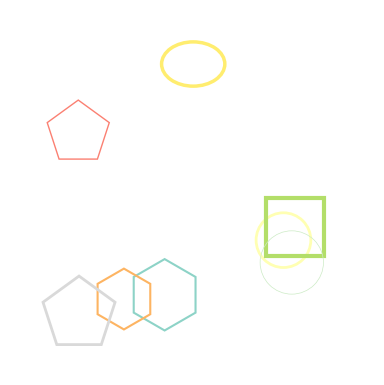[{"shape": "hexagon", "thickness": 1.5, "radius": 0.46, "center": [0.428, 0.234]}, {"shape": "circle", "thickness": 2, "radius": 0.36, "center": [0.736, 0.376]}, {"shape": "pentagon", "thickness": 1, "radius": 0.42, "center": [0.203, 0.655]}, {"shape": "hexagon", "thickness": 1.5, "radius": 0.39, "center": [0.322, 0.223]}, {"shape": "square", "thickness": 3, "radius": 0.37, "center": [0.766, 0.41]}, {"shape": "pentagon", "thickness": 2, "radius": 0.49, "center": [0.205, 0.185]}, {"shape": "circle", "thickness": 0.5, "radius": 0.41, "center": [0.758, 0.318]}, {"shape": "oval", "thickness": 2.5, "radius": 0.41, "center": [0.502, 0.834]}]